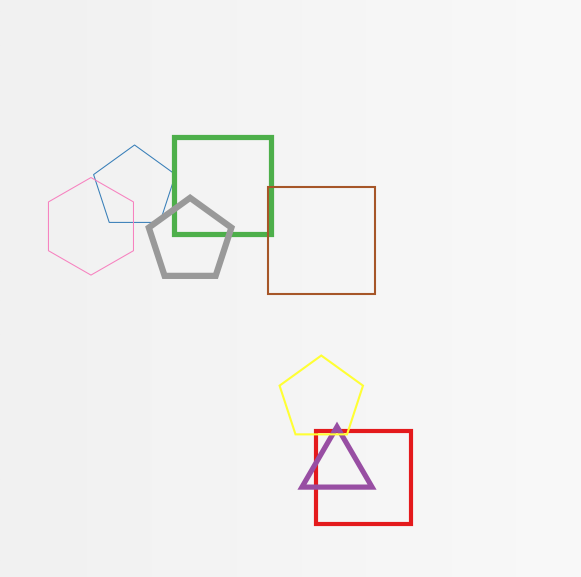[{"shape": "square", "thickness": 2, "radius": 0.4, "center": [0.625, 0.172]}, {"shape": "pentagon", "thickness": 0.5, "radius": 0.37, "center": [0.231, 0.674]}, {"shape": "square", "thickness": 2.5, "radius": 0.42, "center": [0.383, 0.679]}, {"shape": "triangle", "thickness": 2.5, "radius": 0.35, "center": [0.58, 0.19]}, {"shape": "pentagon", "thickness": 1, "radius": 0.38, "center": [0.553, 0.308]}, {"shape": "square", "thickness": 1, "radius": 0.46, "center": [0.553, 0.583]}, {"shape": "hexagon", "thickness": 0.5, "radius": 0.42, "center": [0.156, 0.607]}, {"shape": "pentagon", "thickness": 3, "radius": 0.37, "center": [0.327, 0.582]}]